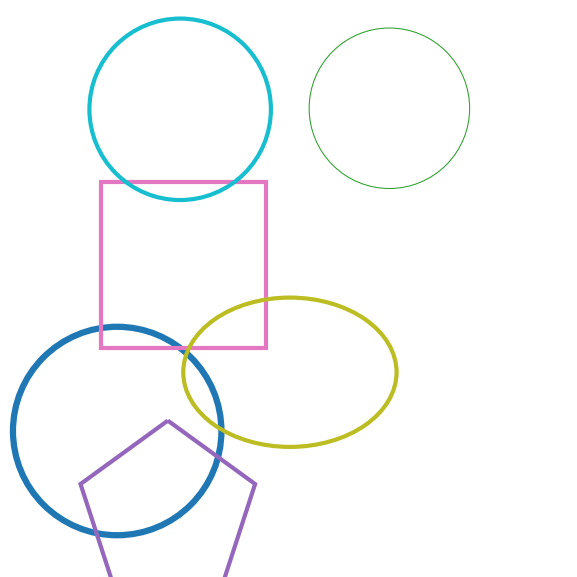[{"shape": "circle", "thickness": 3, "radius": 0.9, "center": [0.203, 0.253]}, {"shape": "circle", "thickness": 0.5, "radius": 0.69, "center": [0.674, 0.812]}, {"shape": "pentagon", "thickness": 2, "radius": 0.79, "center": [0.291, 0.112]}, {"shape": "square", "thickness": 2, "radius": 0.72, "center": [0.318, 0.54]}, {"shape": "oval", "thickness": 2, "radius": 0.92, "center": [0.502, 0.355]}, {"shape": "circle", "thickness": 2, "radius": 0.79, "center": [0.312, 0.81]}]